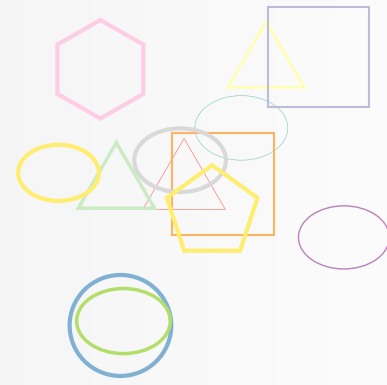[{"shape": "oval", "thickness": 0.5, "radius": 0.6, "center": [0.623, 0.668]}, {"shape": "triangle", "thickness": 2, "radius": 0.57, "center": [0.687, 0.83]}, {"shape": "square", "thickness": 1.5, "radius": 0.65, "center": [0.822, 0.852]}, {"shape": "triangle", "thickness": 0.5, "radius": 0.61, "center": [0.475, 0.517]}, {"shape": "circle", "thickness": 3, "radius": 0.66, "center": [0.311, 0.155]}, {"shape": "square", "thickness": 1.5, "radius": 0.66, "center": [0.575, 0.522]}, {"shape": "oval", "thickness": 2.5, "radius": 0.6, "center": [0.319, 0.166]}, {"shape": "hexagon", "thickness": 3, "radius": 0.64, "center": [0.259, 0.82]}, {"shape": "oval", "thickness": 3, "radius": 0.59, "center": [0.465, 0.584]}, {"shape": "oval", "thickness": 1, "radius": 0.59, "center": [0.887, 0.383]}, {"shape": "triangle", "thickness": 2.5, "radius": 0.57, "center": [0.3, 0.516]}, {"shape": "pentagon", "thickness": 3, "radius": 0.61, "center": [0.547, 0.448]}, {"shape": "oval", "thickness": 3, "radius": 0.52, "center": [0.151, 0.551]}]